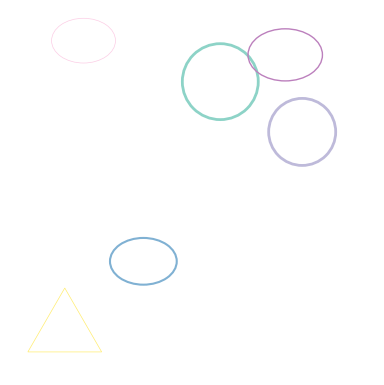[{"shape": "circle", "thickness": 2, "radius": 0.49, "center": [0.572, 0.788]}, {"shape": "circle", "thickness": 2, "radius": 0.44, "center": [0.785, 0.657]}, {"shape": "oval", "thickness": 1.5, "radius": 0.43, "center": [0.372, 0.321]}, {"shape": "oval", "thickness": 0.5, "radius": 0.41, "center": [0.217, 0.894]}, {"shape": "oval", "thickness": 1, "radius": 0.48, "center": [0.741, 0.858]}, {"shape": "triangle", "thickness": 0.5, "radius": 0.55, "center": [0.168, 0.141]}]